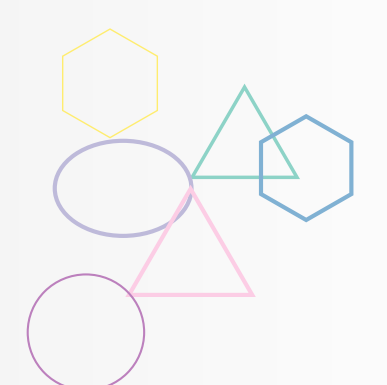[{"shape": "triangle", "thickness": 2.5, "radius": 0.78, "center": [0.631, 0.618]}, {"shape": "oval", "thickness": 3, "radius": 0.88, "center": [0.318, 0.511]}, {"shape": "hexagon", "thickness": 3, "radius": 0.67, "center": [0.79, 0.563]}, {"shape": "triangle", "thickness": 3, "radius": 0.92, "center": [0.492, 0.326]}, {"shape": "circle", "thickness": 1.5, "radius": 0.75, "center": [0.222, 0.137]}, {"shape": "hexagon", "thickness": 1, "radius": 0.71, "center": [0.284, 0.784]}]